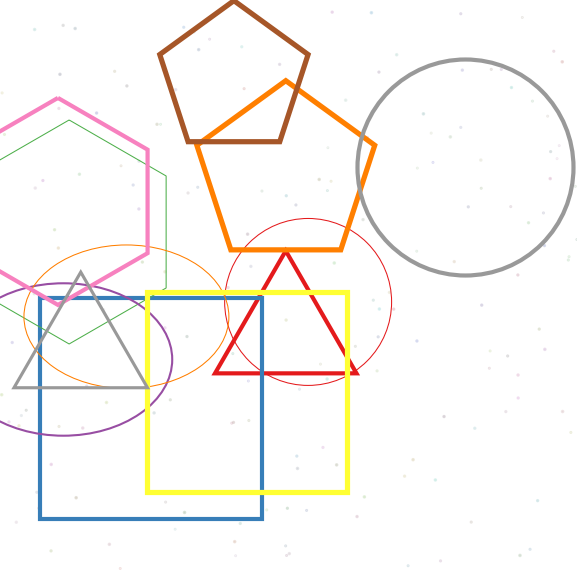[{"shape": "circle", "thickness": 0.5, "radius": 0.72, "center": [0.534, 0.476]}, {"shape": "triangle", "thickness": 2, "radius": 0.71, "center": [0.495, 0.423]}, {"shape": "square", "thickness": 2, "radius": 0.96, "center": [0.261, 0.292]}, {"shape": "hexagon", "thickness": 0.5, "radius": 0.97, "center": [0.12, 0.597]}, {"shape": "oval", "thickness": 1, "radius": 0.94, "center": [0.11, 0.377]}, {"shape": "pentagon", "thickness": 2.5, "radius": 0.81, "center": [0.495, 0.697]}, {"shape": "oval", "thickness": 0.5, "radius": 0.89, "center": [0.219, 0.451]}, {"shape": "square", "thickness": 2.5, "radius": 0.87, "center": [0.428, 0.321]}, {"shape": "pentagon", "thickness": 2.5, "radius": 0.68, "center": [0.405, 0.863]}, {"shape": "hexagon", "thickness": 2, "radius": 0.9, "center": [0.1, 0.65]}, {"shape": "triangle", "thickness": 1.5, "radius": 0.67, "center": [0.14, 0.394]}, {"shape": "circle", "thickness": 2, "radius": 0.94, "center": [0.806, 0.709]}]